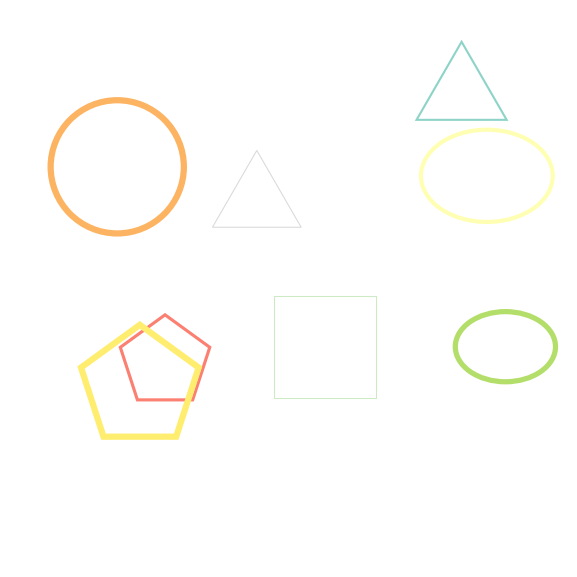[{"shape": "triangle", "thickness": 1, "radius": 0.45, "center": [0.799, 0.837]}, {"shape": "oval", "thickness": 2, "radius": 0.57, "center": [0.843, 0.695]}, {"shape": "pentagon", "thickness": 1.5, "radius": 0.41, "center": [0.286, 0.373]}, {"shape": "circle", "thickness": 3, "radius": 0.58, "center": [0.203, 0.71]}, {"shape": "oval", "thickness": 2.5, "radius": 0.43, "center": [0.875, 0.399]}, {"shape": "triangle", "thickness": 0.5, "radius": 0.44, "center": [0.445, 0.65]}, {"shape": "square", "thickness": 0.5, "radius": 0.44, "center": [0.562, 0.399]}, {"shape": "pentagon", "thickness": 3, "radius": 0.54, "center": [0.242, 0.33]}]